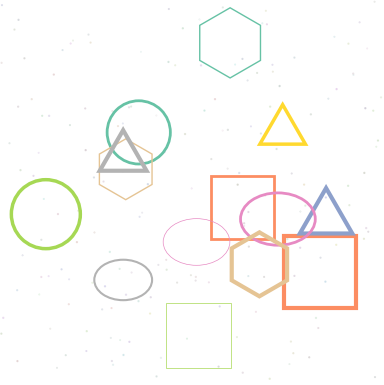[{"shape": "circle", "thickness": 2, "radius": 0.41, "center": [0.36, 0.656]}, {"shape": "hexagon", "thickness": 1, "radius": 0.46, "center": [0.598, 0.889]}, {"shape": "square", "thickness": 2, "radius": 0.41, "center": [0.629, 0.46]}, {"shape": "square", "thickness": 3, "radius": 0.47, "center": [0.83, 0.294]}, {"shape": "triangle", "thickness": 3, "radius": 0.39, "center": [0.847, 0.433]}, {"shape": "oval", "thickness": 2, "radius": 0.49, "center": [0.722, 0.431]}, {"shape": "oval", "thickness": 0.5, "radius": 0.43, "center": [0.51, 0.371]}, {"shape": "circle", "thickness": 2.5, "radius": 0.45, "center": [0.119, 0.444]}, {"shape": "square", "thickness": 0.5, "radius": 0.42, "center": [0.516, 0.129]}, {"shape": "triangle", "thickness": 2.5, "radius": 0.34, "center": [0.734, 0.66]}, {"shape": "hexagon", "thickness": 3, "radius": 0.42, "center": [0.674, 0.313]}, {"shape": "hexagon", "thickness": 1, "radius": 0.39, "center": [0.327, 0.56]}, {"shape": "oval", "thickness": 1.5, "radius": 0.38, "center": [0.32, 0.273]}, {"shape": "triangle", "thickness": 3, "radius": 0.35, "center": [0.32, 0.592]}]